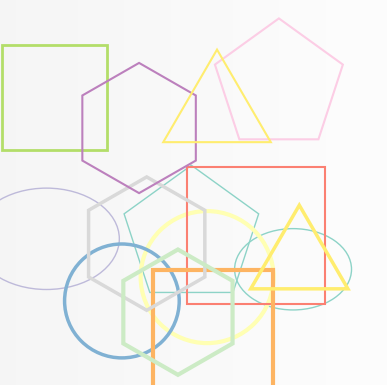[{"shape": "pentagon", "thickness": 1, "radius": 0.91, "center": [0.494, 0.388]}, {"shape": "oval", "thickness": 1, "radius": 0.75, "center": [0.756, 0.301]}, {"shape": "circle", "thickness": 3, "radius": 0.86, "center": [0.534, 0.28]}, {"shape": "oval", "thickness": 1, "radius": 0.94, "center": [0.12, 0.38]}, {"shape": "square", "thickness": 1.5, "radius": 0.89, "center": [0.661, 0.389]}, {"shape": "circle", "thickness": 2.5, "radius": 0.74, "center": [0.315, 0.218]}, {"shape": "square", "thickness": 3, "radius": 0.78, "center": [0.55, 0.142]}, {"shape": "square", "thickness": 2, "radius": 0.68, "center": [0.141, 0.746]}, {"shape": "pentagon", "thickness": 1.5, "radius": 0.87, "center": [0.72, 0.779]}, {"shape": "hexagon", "thickness": 2.5, "radius": 0.87, "center": [0.379, 0.367]}, {"shape": "hexagon", "thickness": 1.5, "radius": 0.85, "center": [0.359, 0.667]}, {"shape": "hexagon", "thickness": 3, "radius": 0.81, "center": [0.459, 0.189]}, {"shape": "triangle", "thickness": 2.5, "radius": 0.72, "center": [0.772, 0.322]}, {"shape": "triangle", "thickness": 1.5, "radius": 0.8, "center": [0.56, 0.711]}]